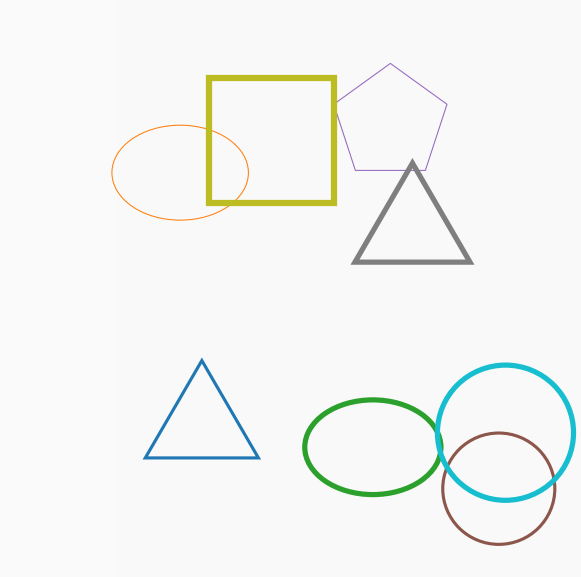[{"shape": "triangle", "thickness": 1.5, "radius": 0.56, "center": [0.347, 0.262]}, {"shape": "oval", "thickness": 0.5, "radius": 0.59, "center": [0.31, 0.7]}, {"shape": "oval", "thickness": 2.5, "radius": 0.59, "center": [0.641, 0.225]}, {"shape": "pentagon", "thickness": 0.5, "radius": 0.51, "center": [0.672, 0.787]}, {"shape": "circle", "thickness": 1.5, "radius": 0.48, "center": [0.858, 0.153]}, {"shape": "triangle", "thickness": 2.5, "radius": 0.57, "center": [0.71, 0.602]}, {"shape": "square", "thickness": 3, "radius": 0.54, "center": [0.467, 0.756]}, {"shape": "circle", "thickness": 2.5, "radius": 0.59, "center": [0.87, 0.25]}]